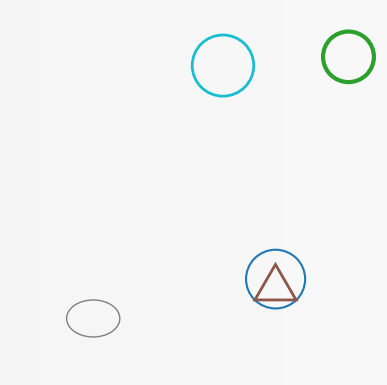[{"shape": "circle", "thickness": 1.5, "radius": 0.38, "center": [0.711, 0.275]}, {"shape": "circle", "thickness": 3, "radius": 0.33, "center": [0.899, 0.852]}, {"shape": "triangle", "thickness": 2, "radius": 0.31, "center": [0.711, 0.252]}, {"shape": "oval", "thickness": 1, "radius": 0.34, "center": [0.241, 0.173]}, {"shape": "circle", "thickness": 2, "radius": 0.4, "center": [0.575, 0.83]}]